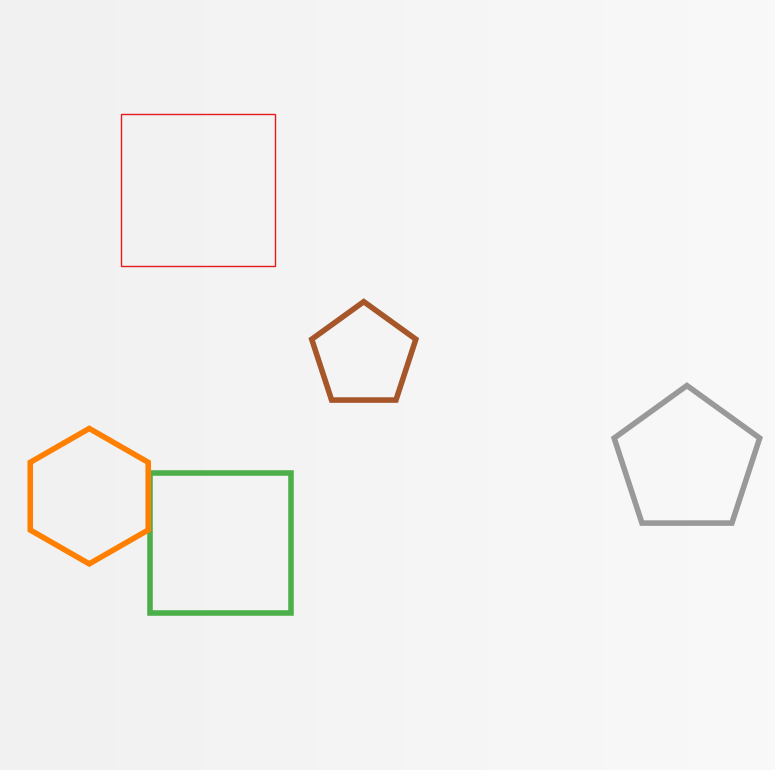[{"shape": "square", "thickness": 0.5, "radius": 0.49, "center": [0.256, 0.753]}, {"shape": "square", "thickness": 2, "radius": 0.45, "center": [0.284, 0.295]}, {"shape": "hexagon", "thickness": 2, "radius": 0.44, "center": [0.115, 0.356]}, {"shape": "pentagon", "thickness": 2, "radius": 0.35, "center": [0.469, 0.538]}, {"shape": "pentagon", "thickness": 2, "radius": 0.49, "center": [0.886, 0.401]}]